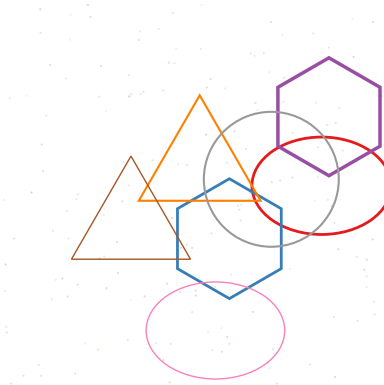[{"shape": "oval", "thickness": 2, "radius": 0.9, "center": [0.835, 0.517]}, {"shape": "hexagon", "thickness": 2, "radius": 0.78, "center": [0.596, 0.38]}, {"shape": "hexagon", "thickness": 2.5, "radius": 0.77, "center": [0.854, 0.697]}, {"shape": "triangle", "thickness": 1.5, "radius": 0.91, "center": [0.519, 0.57]}, {"shape": "triangle", "thickness": 1, "radius": 0.89, "center": [0.34, 0.416]}, {"shape": "oval", "thickness": 1, "radius": 0.9, "center": [0.56, 0.142]}, {"shape": "circle", "thickness": 1.5, "radius": 0.88, "center": [0.705, 0.534]}]